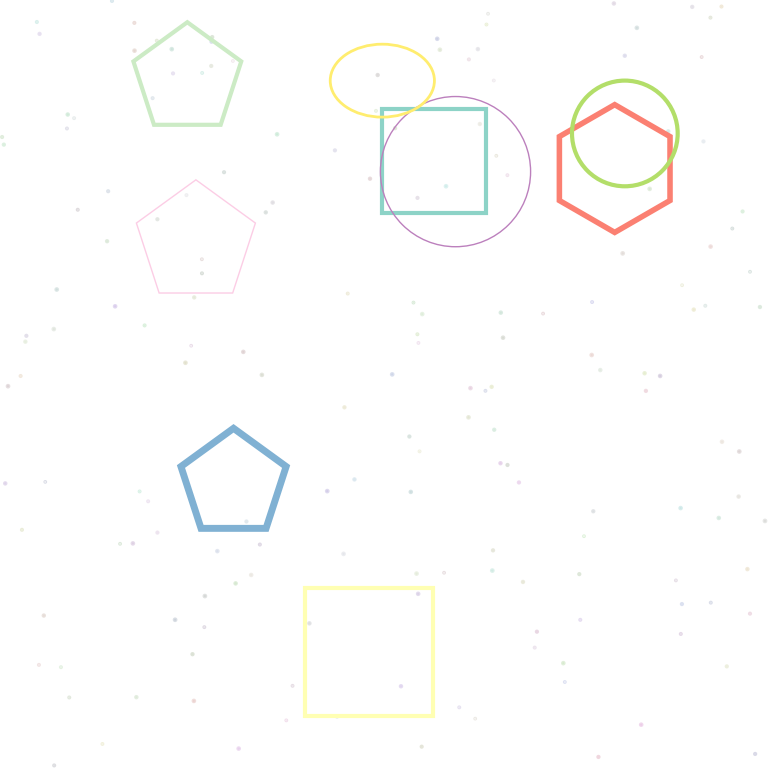[{"shape": "square", "thickness": 1.5, "radius": 0.34, "center": [0.563, 0.791]}, {"shape": "square", "thickness": 1.5, "radius": 0.41, "center": [0.479, 0.153]}, {"shape": "hexagon", "thickness": 2, "radius": 0.41, "center": [0.798, 0.781]}, {"shape": "pentagon", "thickness": 2.5, "radius": 0.36, "center": [0.303, 0.372]}, {"shape": "circle", "thickness": 1.5, "radius": 0.34, "center": [0.811, 0.827]}, {"shape": "pentagon", "thickness": 0.5, "radius": 0.41, "center": [0.254, 0.685]}, {"shape": "circle", "thickness": 0.5, "radius": 0.49, "center": [0.592, 0.777]}, {"shape": "pentagon", "thickness": 1.5, "radius": 0.37, "center": [0.243, 0.897]}, {"shape": "oval", "thickness": 1, "radius": 0.34, "center": [0.497, 0.895]}]